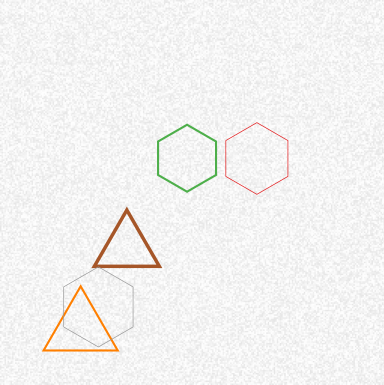[{"shape": "hexagon", "thickness": 0.5, "radius": 0.47, "center": [0.667, 0.588]}, {"shape": "hexagon", "thickness": 1.5, "radius": 0.43, "center": [0.486, 0.589]}, {"shape": "triangle", "thickness": 1.5, "radius": 0.56, "center": [0.209, 0.145]}, {"shape": "triangle", "thickness": 2.5, "radius": 0.49, "center": [0.329, 0.357]}, {"shape": "hexagon", "thickness": 0.5, "radius": 0.52, "center": [0.256, 0.203]}]